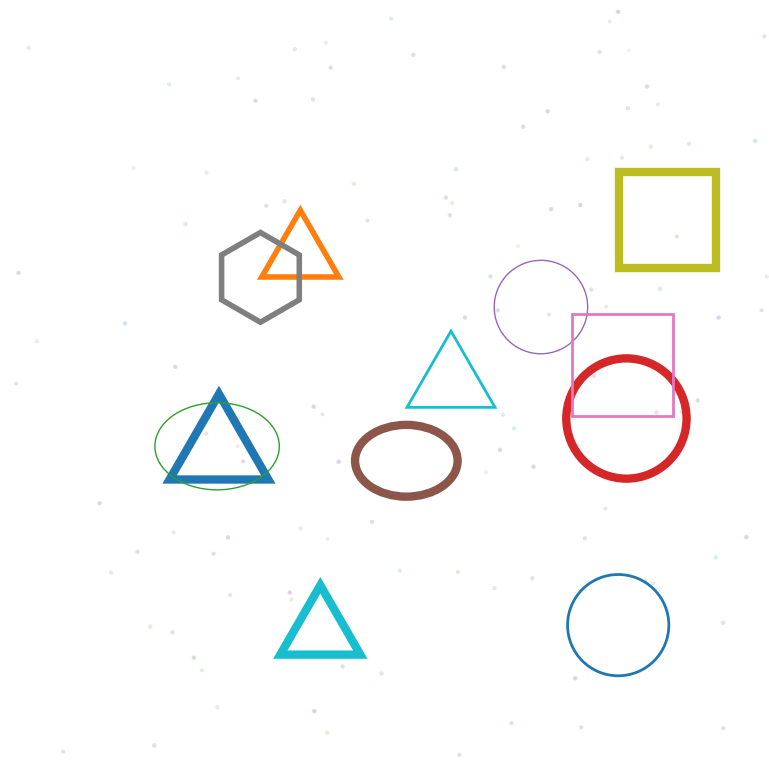[{"shape": "circle", "thickness": 1, "radius": 0.33, "center": [0.803, 0.188]}, {"shape": "triangle", "thickness": 3, "radius": 0.37, "center": [0.284, 0.414]}, {"shape": "triangle", "thickness": 2, "radius": 0.29, "center": [0.39, 0.669]}, {"shape": "oval", "thickness": 0.5, "radius": 0.4, "center": [0.282, 0.42]}, {"shape": "circle", "thickness": 3, "radius": 0.39, "center": [0.814, 0.456]}, {"shape": "circle", "thickness": 0.5, "radius": 0.3, "center": [0.703, 0.601]}, {"shape": "oval", "thickness": 3, "radius": 0.33, "center": [0.528, 0.402]}, {"shape": "square", "thickness": 1, "radius": 0.33, "center": [0.808, 0.526]}, {"shape": "hexagon", "thickness": 2, "radius": 0.29, "center": [0.338, 0.64]}, {"shape": "square", "thickness": 3, "radius": 0.31, "center": [0.867, 0.714]}, {"shape": "triangle", "thickness": 3, "radius": 0.3, "center": [0.416, 0.18]}, {"shape": "triangle", "thickness": 1, "radius": 0.33, "center": [0.586, 0.504]}]